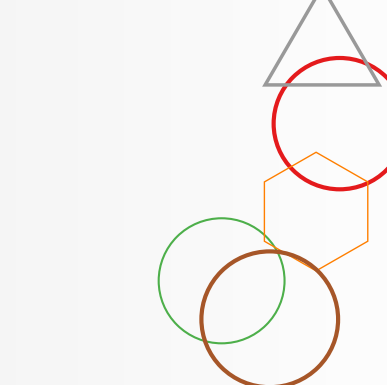[{"shape": "circle", "thickness": 3, "radius": 0.85, "center": [0.877, 0.679]}, {"shape": "circle", "thickness": 1.5, "radius": 0.81, "center": [0.572, 0.271]}, {"shape": "hexagon", "thickness": 1, "radius": 0.77, "center": [0.816, 0.45]}, {"shape": "circle", "thickness": 3, "radius": 0.88, "center": [0.696, 0.171]}, {"shape": "triangle", "thickness": 2.5, "radius": 0.85, "center": [0.831, 0.864]}]